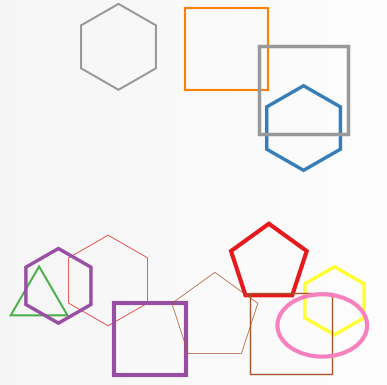[{"shape": "pentagon", "thickness": 3, "radius": 0.51, "center": [0.694, 0.316]}, {"shape": "hexagon", "thickness": 0.5, "radius": 0.59, "center": [0.279, 0.271]}, {"shape": "hexagon", "thickness": 2.5, "radius": 0.55, "center": [0.783, 0.667]}, {"shape": "triangle", "thickness": 1.5, "radius": 0.42, "center": [0.101, 0.223]}, {"shape": "square", "thickness": 3, "radius": 0.47, "center": [0.387, 0.119]}, {"shape": "hexagon", "thickness": 2.5, "radius": 0.48, "center": [0.151, 0.258]}, {"shape": "square", "thickness": 1.5, "radius": 0.53, "center": [0.584, 0.872]}, {"shape": "hexagon", "thickness": 2.5, "radius": 0.44, "center": [0.863, 0.219]}, {"shape": "pentagon", "thickness": 0.5, "radius": 0.58, "center": [0.554, 0.176]}, {"shape": "square", "thickness": 1, "radius": 0.53, "center": [0.75, 0.133]}, {"shape": "oval", "thickness": 3, "radius": 0.58, "center": [0.832, 0.155]}, {"shape": "hexagon", "thickness": 1.5, "radius": 0.56, "center": [0.306, 0.878]}, {"shape": "square", "thickness": 2.5, "radius": 0.57, "center": [0.783, 0.766]}]